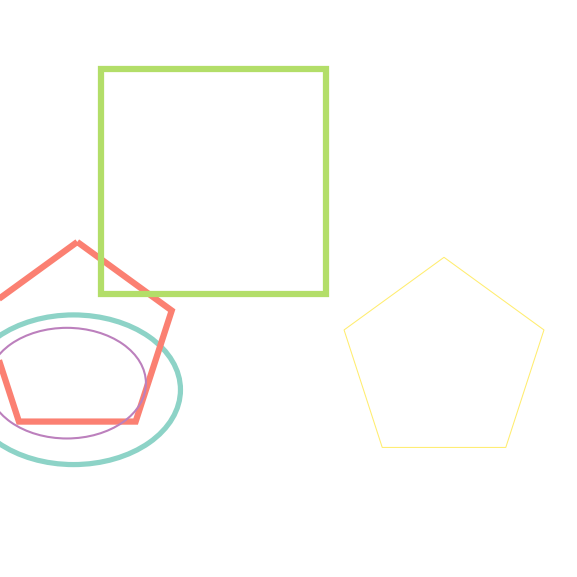[{"shape": "oval", "thickness": 2.5, "radius": 0.93, "center": [0.127, 0.324]}, {"shape": "pentagon", "thickness": 3, "radius": 0.86, "center": [0.134, 0.408]}, {"shape": "square", "thickness": 3, "radius": 0.98, "center": [0.369, 0.685]}, {"shape": "oval", "thickness": 1, "radius": 0.68, "center": [0.116, 0.336]}, {"shape": "pentagon", "thickness": 0.5, "radius": 0.91, "center": [0.769, 0.372]}]